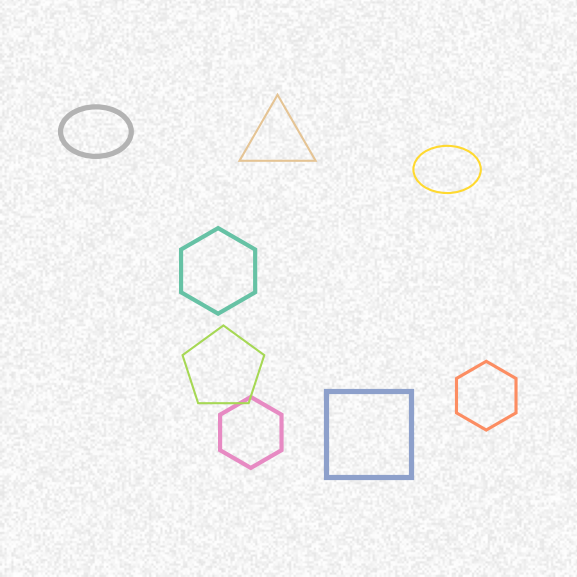[{"shape": "hexagon", "thickness": 2, "radius": 0.37, "center": [0.378, 0.53]}, {"shape": "hexagon", "thickness": 1.5, "radius": 0.3, "center": [0.842, 0.314]}, {"shape": "square", "thickness": 2.5, "radius": 0.37, "center": [0.638, 0.248]}, {"shape": "hexagon", "thickness": 2, "radius": 0.31, "center": [0.434, 0.25]}, {"shape": "pentagon", "thickness": 1, "radius": 0.37, "center": [0.387, 0.361]}, {"shape": "oval", "thickness": 1, "radius": 0.29, "center": [0.774, 0.706]}, {"shape": "triangle", "thickness": 1, "radius": 0.38, "center": [0.481, 0.759]}, {"shape": "oval", "thickness": 2.5, "radius": 0.31, "center": [0.166, 0.771]}]